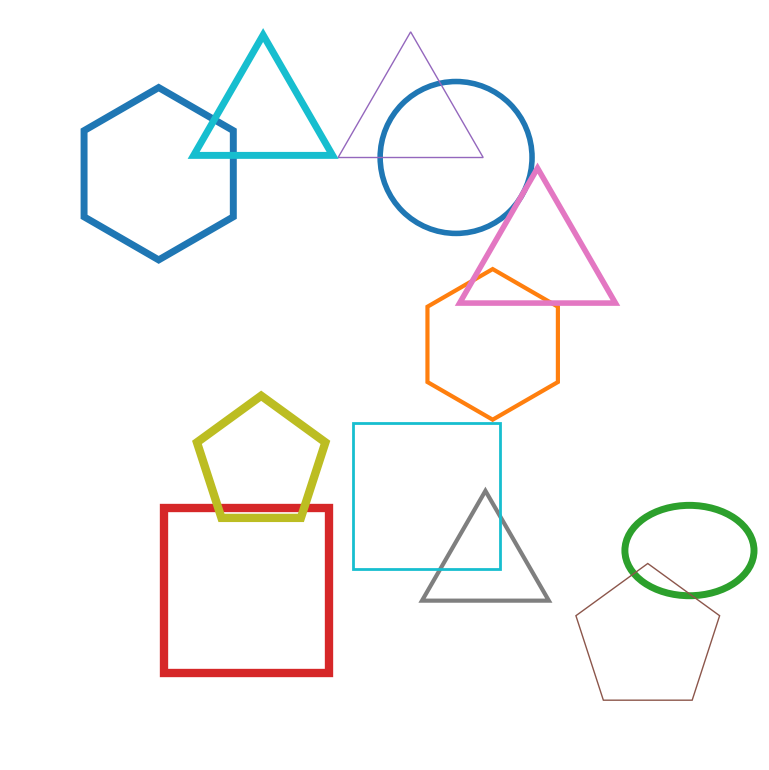[{"shape": "hexagon", "thickness": 2.5, "radius": 0.56, "center": [0.206, 0.774]}, {"shape": "circle", "thickness": 2, "radius": 0.49, "center": [0.592, 0.795]}, {"shape": "hexagon", "thickness": 1.5, "radius": 0.49, "center": [0.64, 0.553]}, {"shape": "oval", "thickness": 2.5, "radius": 0.42, "center": [0.895, 0.285]}, {"shape": "square", "thickness": 3, "radius": 0.53, "center": [0.32, 0.233]}, {"shape": "triangle", "thickness": 0.5, "radius": 0.54, "center": [0.533, 0.85]}, {"shape": "pentagon", "thickness": 0.5, "radius": 0.49, "center": [0.841, 0.17]}, {"shape": "triangle", "thickness": 2, "radius": 0.58, "center": [0.698, 0.665]}, {"shape": "triangle", "thickness": 1.5, "radius": 0.48, "center": [0.63, 0.267]}, {"shape": "pentagon", "thickness": 3, "radius": 0.44, "center": [0.339, 0.398]}, {"shape": "square", "thickness": 1, "radius": 0.48, "center": [0.554, 0.356]}, {"shape": "triangle", "thickness": 2.5, "radius": 0.52, "center": [0.342, 0.85]}]